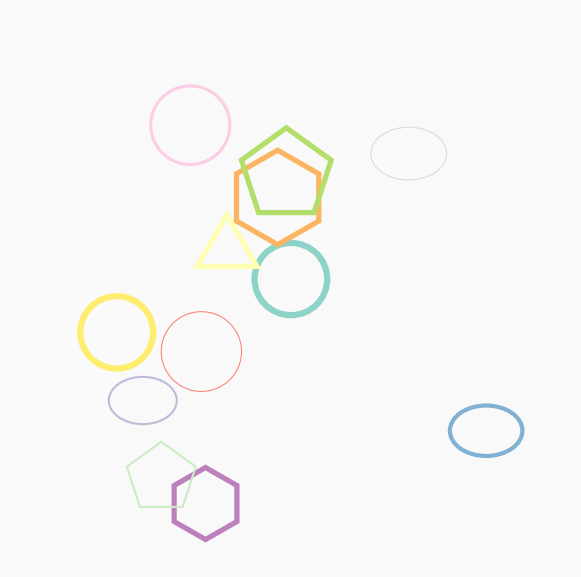[{"shape": "circle", "thickness": 3, "radius": 0.31, "center": [0.5, 0.516]}, {"shape": "triangle", "thickness": 2.5, "radius": 0.3, "center": [0.391, 0.568]}, {"shape": "oval", "thickness": 1, "radius": 0.29, "center": [0.246, 0.306]}, {"shape": "circle", "thickness": 0.5, "radius": 0.35, "center": [0.346, 0.39]}, {"shape": "oval", "thickness": 2, "radius": 0.31, "center": [0.836, 0.253]}, {"shape": "hexagon", "thickness": 2.5, "radius": 0.41, "center": [0.478, 0.657]}, {"shape": "pentagon", "thickness": 2.5, "radius": 0.41, "center": [0.493, 0.697]}, {"shape": "circle", "thickness": 1.5, "radius": 0.34, "center": [0.327, 0.782]}, {"shape": "oval", "thickness": 0.5, "radius": 0.33, "center": [0.703, 0.733]}, {"shape": "hexagon", "thickness": 2.5, "radius": 0.31, "center": [0.354, 0.127]}, {"shape": "pentagon", "thickness": 1, "radius": 0.31, "center": [0.277, 0.172]}, {"shape": "circle", "thickness": 3, "radius": 0.31, "center": [0.201, 0.424]}]